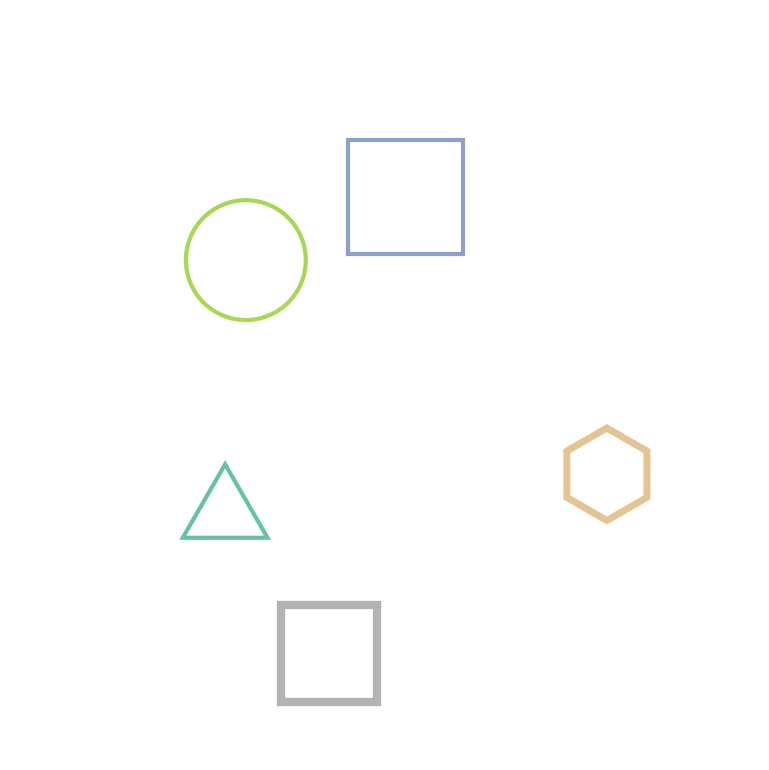[{"shape": "triangle", "thickness": 1.5, "radius": 0.32, "center": [0.292, 0.333]}, {"shape": "square", "thickness": 1.5, "radius": 0.37, "center": [0.527, 0.744]}, {"shape": "circle", "thickness": 1.5, "radius": 0.39, "center": [0.319, 0.662]}, {"shape": "hexagon", "thickness": 2.5, "radius": 0.3, "center": [0.788, 0.384]}, {"shape": "square", "thickness": 3, "radius": 0.31, "center": [0.427, 0.152]}]